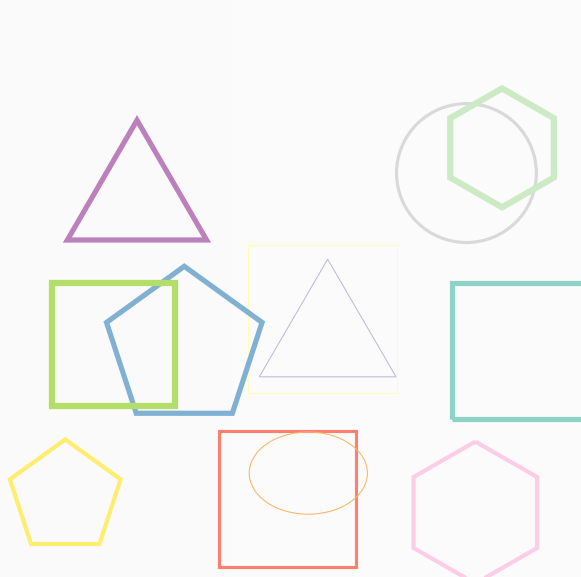[{"shape": "square", "thickness": 2.5, "radius": 0.59, "center": [0.895, 0.391]}, {"shape": "square", "thickness": 0.5, "radius": 0.64, "center": [0.555, 0.447]}, {"shape": "triangle", "thickness": 0.5, "radius": 0.68, "center": [0.564, 0.415]}, {"shape": "square", "thickness": 1.5, "radius": 0.59, "center": [0.495, 0.135]}, {"shape": "pentagon", "thickness": 2.5, "radius": 0.7, "center": [0.317, 0.397]}, {"shape": "oval", "thickness": 0.5, "radius": 0.51, "center": [0.53, 0.18]}, {"shape": "square", "thickness": 3, "radius": 0.53, "center": [0.195, 0.402]}, {"shape": "hexagon", "thickness": 2, "radius": 0.61, "center": [0.818, 0.112]}, {"shape": "circle", "thickness": 1.5, "radius": 0.6, "center": [0.802, 0.699]}, {"shape": "triangle", "thickness": 2.5, "radius": 0.69, "center": [0.236, 0.653]}, {"shape": "hexagon", "thickness": 3, "radius": 0.51, "center": [0.864, 0.743]}, {"shape": "pentagon", "thickness": 2, "radius": 0.5, "center": [0.112, 0.138]}]